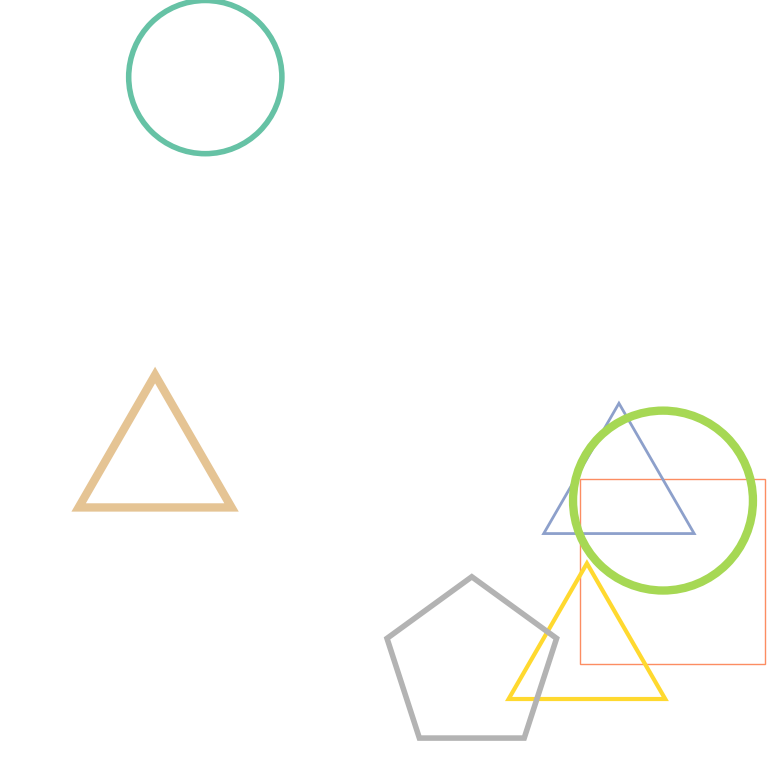[{"shape": "circle", "thickness": 2, "radius": 0.5, "center": [0.267, 0.9]}, {"shape": "square", "thickness": 0.5, "radius": 0.6, "center": [0.873, 0.257]}, {"shape": "triangle", "thickness": 1, "radius": 0.56, "center": [0.804, 0.363]}, {"shape": "circle", "thickness": 3, "radius": 0.58, "center": [0.861, 0.35]}, {"shape": "triangle", "thickness": 1.5, "radius": 0.59, "center": [0.762, 0.151]}, {"shape": "triangle", "thickness": 3, "radius": 0.57, "center": [0.201, 0.398]}, {"shape": "pentagon", "thickness": 2, "radius": 0.58, "center": [0.613, 0.135]}]